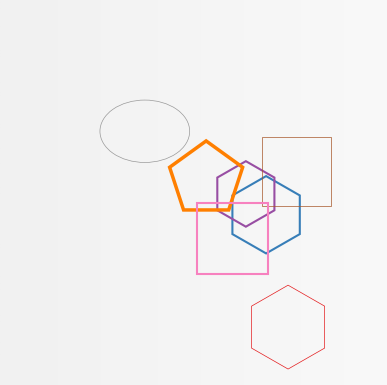[{"shape": "hexagon", "thickness": 0.5, "radius": 0.54, "center": [0.743, 0.15]}, {"shape": "hexagon", "thickness": 1.5, "radius": 0.5, "center": [0.687, 0.442]}, {"shape": "hexagon", "thickness": 1.5, "radius": 0.43, "center": [0.634, 0.496]}, {"shape": "pentagon", "thickness": 2.5, "radius": 0.5, "center": [0.532, 0.535]}, {"shape": "square", "thickness": 0.5, "radius": 0.45, "center": [0.765, 0.555]}, {"shape": "square", "thickness": 1.5, "radius": 0.46, "center": [0.601, 0.38]}, {"shape": "oval", "thickness": 0.5, "radius": 0.58, "center": [0.374, 0.659]}]